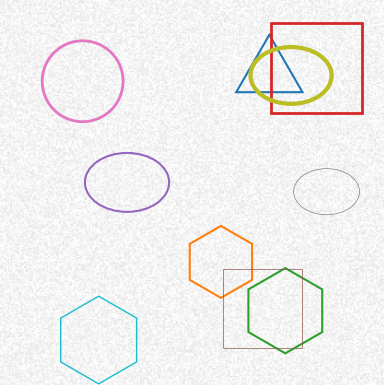[{"shape": "triangle", "thickness": 1.5, "radius": 0.5, "center": [0.7, 0.81]}, {"shape": "hexagon", "thickness": 1.5, "radius": 0.47, "center": [0.574, 0.32]}, {"shape": "hexagon", "thickness": 1.5, "radius": 0.55, "center": [0.741, 0.193]}, {"shape": "square", "thickness": 2, "radius": 0.59, "center": [0.822, 0.823]}, {"shape": "oval", "thickness": 1.5, "radius": 0.55, "center": [0.33, 0.526]}, {"shape": "square", "thickness": 0.5, "radius": 0.52, "center": [0.682, 0.199]}, {"shape": "circle", "thickness": 2, "radius": 0.53, "center": [0.215, 0.789]}, {"shape": "oval", "thickness": 0.5, "radius": 0.43, "center": [0.848, 0.502]}, {"shape": "oval", "thickness": 3, "radius": 0.53, "center": [0.756, 0.804]}, {"shape": "hexagon", "thickness": 1, "radius": 0.57, "center": [0.256, 0.117]}]